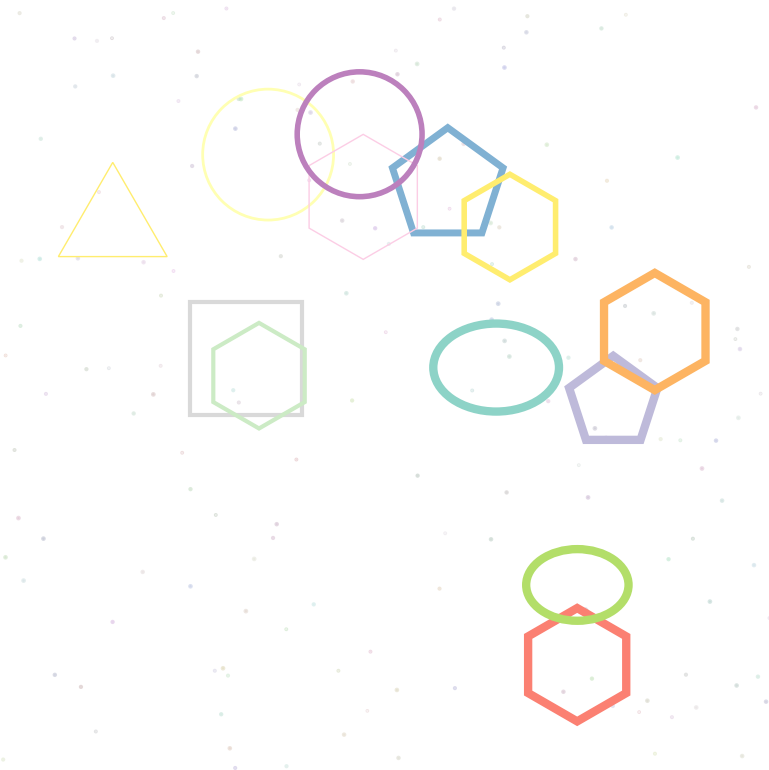[{"shape": "oval", "thickness": 3, "radius": 0.41, "center": [0.644, 0.523]}, {"shape": "circle", "thickness": 1, "radius": 0.43, "center": [0.348, 0.799]}, {"shape": "pentagon", "thickness": 3, "radius": 0.3, "center": [0.796, 0.478]}, {"shape": "hexagon", "thickness": 3, "radius": 0.37, "center": [0.75, 0.137]}, {"shape": "pentagon", "thickness": 2.5, "radius": 0.38, "center": [0.581, 0.759]}, {"shape": "hexagon", "thickness": 3, "radius": 0.38, "center": [0.85, 0.569]}, {"shape": "oval", "thickness": 3, "radius": 0.33, "center": [0.75, 0.24]}, {"shape": "hexagon", "thickness": 0.5, "radius": 0.41, "center": [0.472, 0.744]}, {"shape": "square", "thickness": 1.5, "radius": 0.36, "center": [0.319, 0.535]}, {"shape": "circle", "thickness": 2, "radius": 0.41, "center": [0.467, 0.826]}, {"shape": "hexagon", "thickness": 1.5, "radius": 0.34, "center": [0.336, 0.512]}, {"shape": "hexagon", "thickness": 2, "radius": 0.34, "center": [0.662, 0.705]}, {"shape": "triangle", "thickness": 0.5, "radius": 0.41, "center": [0.146, 0.708]}]